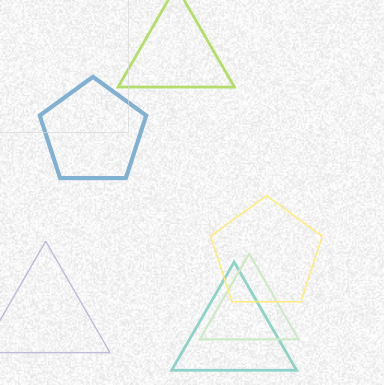[{"shape": "triangle", "thickness": 2, "radius": 0.94, "center": [0.608, 0.132]}, {"shape": "triangle", "thickness": 1, "radius": 0.96, "center": [0.119, 0.181]}, {"shape": "pentagon", "thickness": 3, "radius": 0.73, "center": [0.241, 0.655]}, {"shape": "triangle", "thickness": 2, "radius": 0.87, "center": [0.458, 0.861]}, {"shape": "square", "thickness": 0.5, "radius": 0.97, "center": [0.138, 0.852]}, {"shape": "triangle", "thickness": 1.5, "radius": 0.74, "center": [0.647, 0.193]}, {"shape": "pentagon", "thickness": 1, "radius": 0.76, "center": [0.692, 0.339]}]